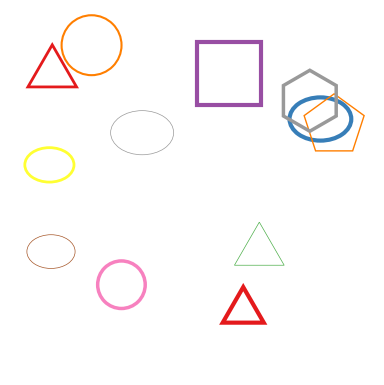[{"shape": "triangle", "thickness": 3, "radius": 0.31, "center": [0.632, 0.193]}, {"shape": "triangle", "thickness": 2, "radius": 0.36, "center": [0.136, 0.811]}, {"shape": "oval", "thickness": 3, "radius": 0.4, "center": [0.832, 0.691]}, {"shape": "triangle", "thickness": 0.5, "radius": 0.37, "center": [0.674, 0.348]}, {"shape": "square", "thickness": 3, "radius": 0.41, "center": [0.594, 0.81]}, {"shape": "pentagon", "thickness": 1, "radius": 0.41, "center": [0.868, 0.674]}, {"shape": "circle", "thickness": 1.5, "radius": 0.39, "center": [0.238, 0.883]}, {"shape": "oval", "thickness": 2, "radius": 0.32, "center": [0.128, 0.572]}, {"shape": "oval", "thickness": 0.5, "radius": 0.31, "center": [0.132, 0.347]}, {"shape": "circle", "thickness": 2.5, "radius": 0.31, "center": [0.315, 0.26]}, {"shape": "hexagon", "thickness": 2.5, "radius": 0.4, "center": [0.805, 0.738]}, {"shape": "oval", "thickness": 0.5, "radius": 0.41, "center": [0.369, 0.655]}]